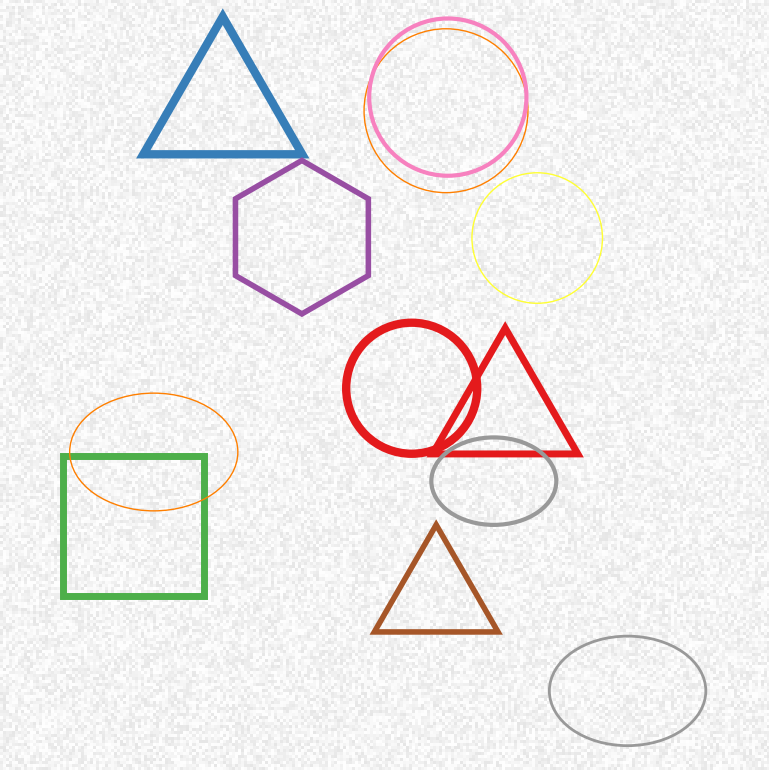[{"shape": "circle", "thickness": 3, "radius": 0.43, "center": [0.535, 0.496]}, {"shape": "triangle", "thickness": 2.5, "radius": 0.54, "center": [0.656, 0.465]}, {"shape": "triangle", "thickness": 3, "radius": 0.6, "center": [0.289, 0.859]}, {"shape": "square", "thickness": 2.5, "radius": 0.46, "center": [0.173, 0.317]}, {"shape": "hexagon", "thickness": 2, "radius": 0.5, "center": [0.392, 0.692]}, {"shape": "oval", "thickness": 0.5, "radius": 0.55, "center": [0.2, 0.413]}, {"shape": "circle", "thickness": 0.5, "radius": 0.53, "center": [0.579, 0.856]}, {"shape": "circle", "thickness": 0.5, "radius": 0.42, "center": [0.698, 0.691]}, {"shape": "triangle", "thickness": 2, "radius": 0.46, "center": [0.566, 0.226]}, {"shape": "circle", "thickness": 1.5, "radius": 0.51, "center": [0.582, 0.874]}, {"shape": "oval", "thickness": 1.5, "radius": 0.41, "center": [0.641, 0.375]}, {"shape": "oval", "thickness": 1, "radius": 0.51, "center": [0.815, 0.103]}]